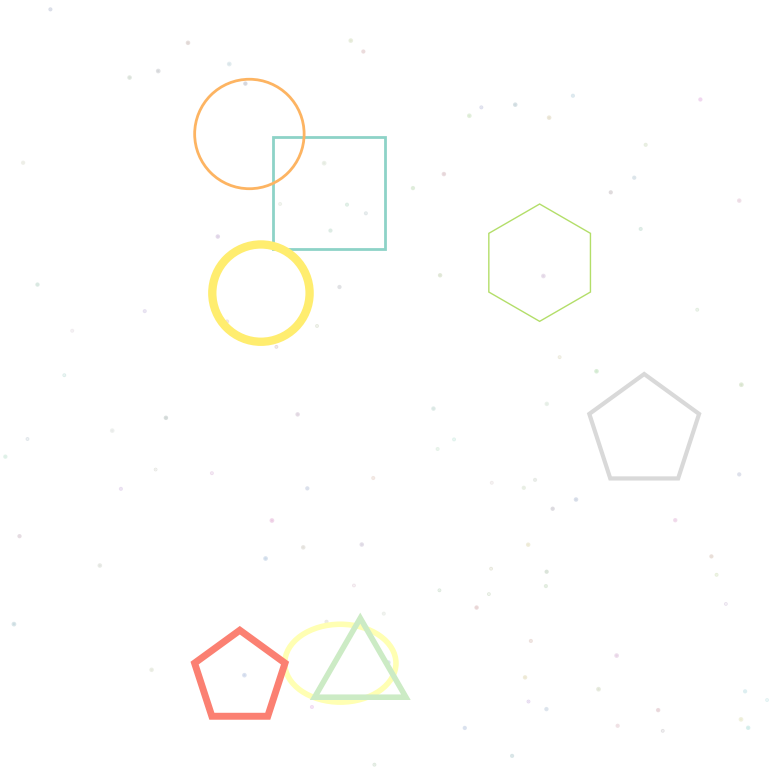[{"shape": "square", "thickness": 1, "radius": 0.36, "center": [0.427, 0.749]}, {"shape": "oval", "thickness": 2, "radius": 0.36, "center": [0.442, 0.139]}, {"shape": "pentagon", "thickness": 2.5, "radius": 0.31, "center": [0.311, 0.12]}, {"shape": "circle", "thickness": 1, "radius": 0.36, "center": [0.324, 0.826]}, {"shape": "hexagon", "thickness": 0.5, "radius": 0.38, "center": [0.701, 0.659]}, {"shape": "pentagon", "thickness": 1.5, "radius": 0.37, "center": [0.837, 0.439]}, {"shape": "triangle", "thickness": 2, "radius": 0.34, "center": [0.468, 0.129]}, {"shape": "circle", "thickness": 3, "radius": 0.32, "center": [0.339, 0.619]}]